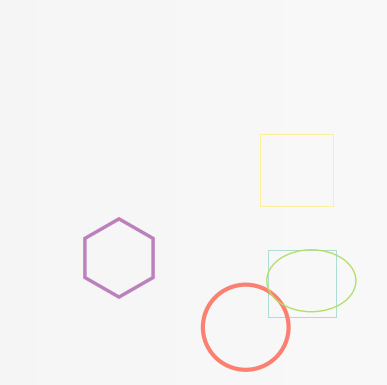[{"shape": "square", "thickness": 0.5, "radius": 0.44, "center": [0.779, 0.263]}, {"shape": "circle", "thickness": 3, "radius": 0.55, "center": [0.634, 0.15]}, {"shape": "oval", "thickness": 1, "radius": 0.57, "center": [0.803, 0.271]}, {"shape": "hexagon", "thickness": 2.5, "radius": 0.51, "center": [0.307, 0.33]}, {"shape": "square", "thickness": 0.5, "radius": 0.47, "center": [0.766, 0.559]}]